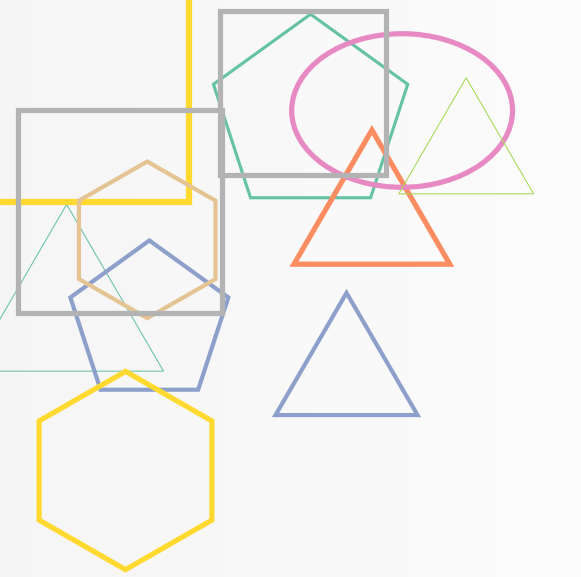[{"shape": "triangle", "thickness": 0.5, "radius": 0.96, "center": [0.115, 0.453]}, {"shape": "pentagon", "thickness": 1.5, "radius": 0.88, "center": [0.534, 0.799]}, {"shape": "triangle", "thickness": 2.5, "radius": 0.77, "center": [0.64, 0.619]}, {"shape": "pentagon", "thickness": 2, "radius": 0.71, "center": [0.257, 0.44]}, {"shape": "triangle", "thickness": 2, "radius": 0.71, "center": [0.596, 0.351]}, {"shape": "oval", "thickness": 2.5, "radius": 0.95, "center": [0.692, 0.808]}, {"shape": "triangle", "thickness": 0.5, "radius": 0.67, "center": [0.802, 0.731]}, {"shape": "hexagon", "thickness": 2.5, "radius": 0.86, "center": [0.216, 0.184]}, {"shape": "square", "thickness": 3, "radius": 0.95, "center": [0.135, 0.841]}, {"shape": "hexagon", "thickness": 2, "radius": 0.68, "center": [0.253, 0.584]}, {"shape": "square", "thickness": 2.5, "radius": 0.88, "center": [0.207, 0.633]}, {"shape": "square", "thickness": 2.5, "radius": 0.71, "center": [0.521, 0.839]}]